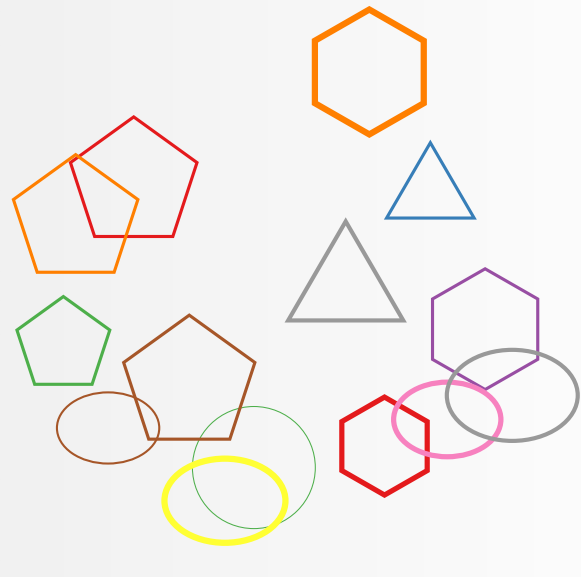[{"shape": "hexagon", "thickness": 2.5, "radius": 0.42, "center": [0.662, 0.227]}, {"shape": "pentagon", "thickness": 1.5, "radius": 0.57, "center": [0.23, 0.682]}, {"shape": "triangle", "thickness": 1.5, "radius": 0.43, "center": [0.74, 0.665]}, {"shape": "pentagon", "thickness": 1.5, "radius": 0.42, "center": [0.109, 0.402]}, {"shape": "circle", "thickness": 0.5, "radius": 0.53, "center": [0.437, 0.19]}, {"shape": "hexagon", "thickness": 1.5, "radius": 0.52, "center": [0.835, 0.429]}, {"shape": "pentagon", "thickness": 1.5, "radius": 0.56, "center": [0.13, 0.619]}, {"shape": "hexagon", "thickness": 3, "radius": 0.54, "center": [0.635, 0.875]}, {"shape": "oval", "thickness": 3, "radius": 0.52, "center": [0.387, 0.132]}, {"shape": "oval", "thickness": 1, "radius": 0.44, "center": [0.186, 0.258]}, {"shape": "pentagon", "thickness": 1.5, "radius": 0.59, "center": [0.326, 0.335]}, {"shape": "oval", "thickness": 2.5, "radius": 0.46, "center": [0.769, 0.273]}, {"shape": "oval", "thickness": 2, "radius": 0.56, "center": [0.881, 0.315]}, {"shape": "triangle", "thickness": 2, "radius": 0.57, "center": [0.595, 0.501]}]